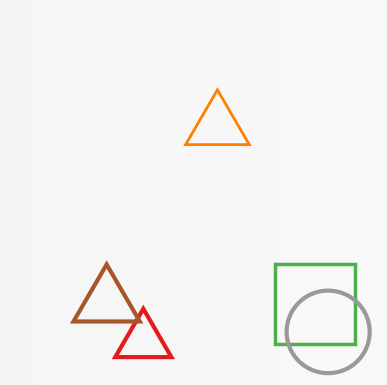[{"shape": "triangle", "thickness": 3, "radius": 0.42, "center": [0.37, 0.114]}, {"shape": "square", "thickness": 2.5, "radius": 0.52, "center": [0.813, 0.209]}, {"shape": "triangle", "thickness": 2, "radius": 0.47, "center": [0.561, 0.672]}, {"shape": "triangle", "thickness": 3, "radius": 0.49, "center": [0.275, 0.214]}, {"shape": "circle", "thickness": 3, "radius": 0.54, "center": [0.847, 0.138]}]